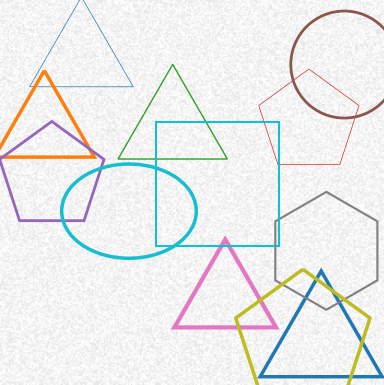[{"shape": "triangle", "thickness": 0.5, "radius": 0.78, "center": [0.211, 0.852]}, {"shape": "triangle", "thickness": 2.5, "radius": 0.91, "center": [0.834, 0.113]}, {"shape": "triangle", "thickness": 2.5, "radius": 0.75, "center": [0.115, 0.667]}, {"shape": "triangle", "thickness": 1, "radius": 0.82, "center": [0.449, 0.669]}, {"shape": "pentagon", "thickness": 0.5, "radius": 0.68, "center": [0.802, 0.684]}, {"shape": "pentagon", "thickness": 2, "radius": 0.71, "center": [0.135, 0.542]}, {"shape": "circle", "thickness": 2, "radius": 0.69, "center": [0.894, 0.832]}, {"shape": "triangle", "thickness": 3, "radius": 0.76, "center": [0.585, 0.226]}, {"shape": "hexagon", "thickness": 1.5, "radius": 0.77, "center": [0.848, 0.348]}, {"shape": "pentagon", "thickness": 2.5, "radius": 0.92, "center": [0.787, 0.117]}, {"shape": "oval", "thickness": 2.5, "radius": 0.87, "center": [0.335, 0.452]}, {"shape": "square", "thickness": 1.5, "radius": 0.8, "center": [0.564, 0.523]}]